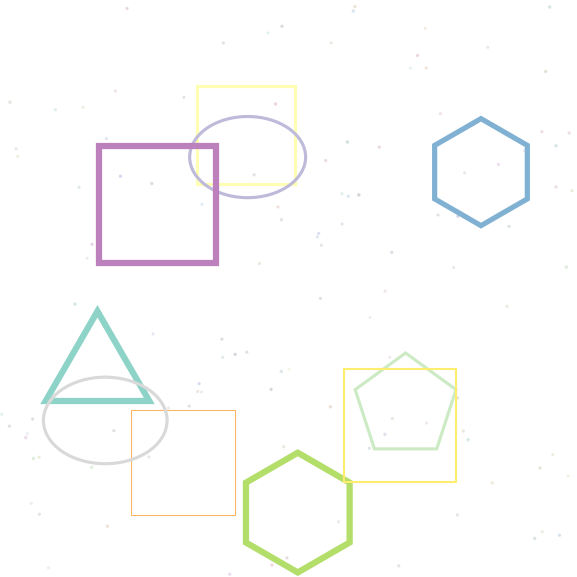[{"shape": "triangle", "thickness": 3, "radius": 0.52, "center": [0.169, 0.357]}, {"shape": "square", "thickness": 1.5, "radius": 0.43, "center": [0.427, 0.765]}, {"shape": "oval", "thickness": 1.5, "radius": 0.5, "center": [0.429, 0.727]}, {"shape": "hexagon", "thickness": 2.5, "radius": 0.46, "center": [0.833, 0.701]}, {"shape": "square", "thickness": 0.5, "radius": 0.45, "center": [0.317, 0.198]}, {"shape": "hexagon", "thickness": 3, "radius": 0.52, "center": [0.516, 0.112]}, {"shape": "oval", "thickness": 1.5, "radius": 0.54, "center": [0.182, 0.271]}, {"shape": "square", "thickness": 3, "radius": 0.51, "center": [0.272, 0.646]}, {"shape": "pentagon", "thickness": 1.5, "radius": 0.46, "center": [0.702, 0.296]}, {"shape": "square", "thickness": 1, "radius": 0.49, "center": [0.692, 0.262]}]